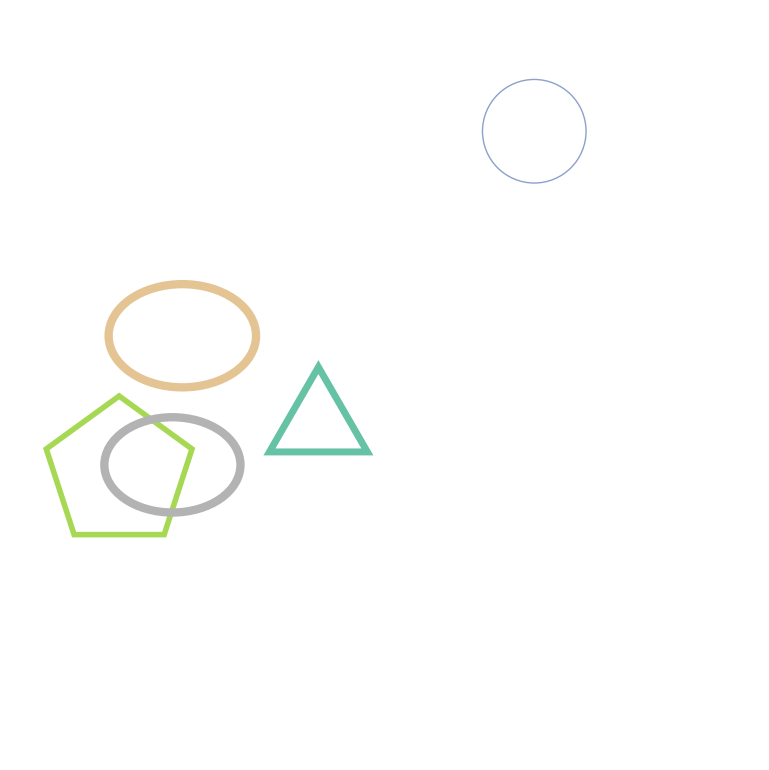[{"shape": "triangle", "thickness": 2.5, "radius": 0.37, "center": [0.414, 0.45]}, {"shape": "circle", "thickness": 0.5, "radius": 0.34, "center": [0.694, 0.83]}, {"shape": "pentagon", "thickness": 2, "radius": 0.5, "center": [0.155, 0.386]}, {"shape": "oval", "thickness": 3, "radius": 0.48, "center": [0.237, 0.564]}, {"shape": "oval", "thickness": 3, "radius": 0.44, "center": [0.224, 0.396]}]